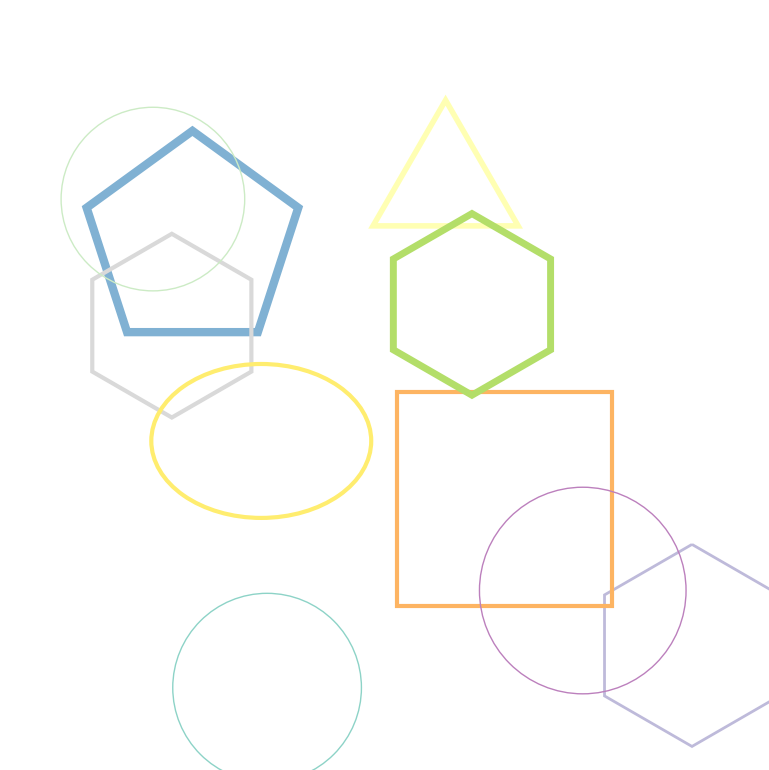[{"shape": "circle", "thickness": 0.5, "radius": 0.61, "center": [0.347, 0.107]}, {"shape": "triangle", "thickness": 2, "radius": 0.54, "center": [0.579, 0.761]}, {"shape": "hexagon", "thickness": 1, "radius": 0.66, "center": [0.899, 0.162]}, {"shape": "pentagon", "thickness": 3, "radius": 0.72, "center": [0.25, 0.686]}, {"shape": "square", "thickness": 1.5, "radius": 0.7, "center": [0.655, 0.352]}, {"shape": "hexagon", "thickness": 2.5, "radius": 0.59, "center": [0.613, 0.605]}, {"shape": "hexagon", "thickness": 1.5, "radius": 0.6, "center": [0.223, 0.577]}, {"shape": "circle", "thickness": 0.5, "radius": 0.67, "center": [0.757, 0.233]}, {"shape": "circle", "thickness": 0.5, "radius": 0.6, "center": [0.199, 0.741]}, {"shape": "oval", "thickness": 1.5, "radius": 0.71, "center": [0.339, 0.427]}]